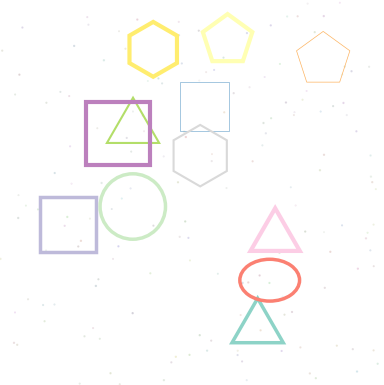[{"shape": "triangle", "thickness": 2.5, "radius": 0.38, "center": [0.669, 0.148]}, {"shape": "pentagon", "thickness": 3, "radius": 0.34, "center": [0.591, 0.896]}, {"shape": "square", "thickness": 2.5, "radius": 0.36, "center": [0.177, 0.418]}, {"shape": "oval", "thickness": 2.5, "radius": 0.39, "center": [0.701, 0.272]}, {"shape": "square", "thickness": 0.5, "radius": 0.32, "center": [0.53, 0.723]}, {"shape": "pentagon", "thickness": 0.5, "radius": 0.36, "center": [0.839, 0.846]}, {"shape": "triangle", "thickness": 1.5, "radius": 0.39, "center": [0.346, 0.668]}, {"shape": "triangle", "thickness": 3, "radius": 0.37, "center": [0.715, 0.385]}, {"shape": "hexagon", "thickness": 1.5, "radius": 0.4, "center": [0.52, 0.596]}, {"shape": "square", "thickness": 3, "radius": 0.41, "center": [0.307, 0.654]}, {"shape": "circle", "thickness": 2.5, "radius": 0.42, "center": [0.345, 0.464]}, {"shape": "hexagon", "thickness": 3, "radius": 0.36, "center": [0.398, 0.872]}]